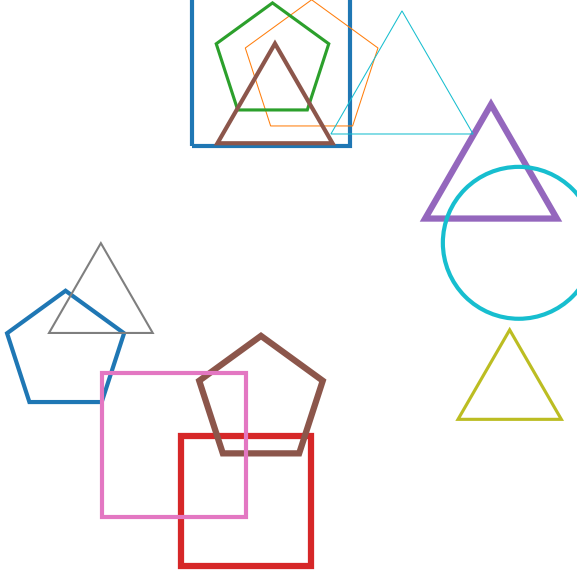[{"shape": "pentagon", "thickness": 2, "radius": 0.53, "center": [0.114, 0.389]}, {"shape": "square", "thickness": 2, "radius": 0.68, "center": [0.47, 0.883]}, {"shape": "pentagon", "thickness": 0.5, "radius": 0.6, "center": [0.54, 0.879]}, {"shape": "pentagon", "thickness": 1.5, "radius": 0.51, "center": [0.472, 0.892]}, {"shape": "square", "thickness": 3, "radius": 0.56, "center": [0.425, 0.132]}, {"shape": "triangle", "thickness": 3, "radius": 0.66, "center": [0.85, 0.687]}, {"shape": "triangle", "thickness": 2, "radius": 0.58, "center": [0.476, 0.809]}, {"shape": "pentagon", "thickness": 3, "radius": 0.56, "center": [0.452, 0.305]}, {"shape": "square", "thickness": 2, "radius": 0.62, "center": [0.301, 0.229]}, {"shape": "triangle", "thickness": 1, "radius": 0.52, "center": [0.175, 0.474]}, {"shape": "triangle", "thickness": 1.5, "radius": 0.52, "center": [0.883, 0.325]}, {"shape": "triangle", "thickness": 0.5, "radius": 0.71, "center": [0.696, 0.838]}, {"shape": "circle", "thickness": 2, "radius": 0.66, "center": [0.898, 0.579]}]